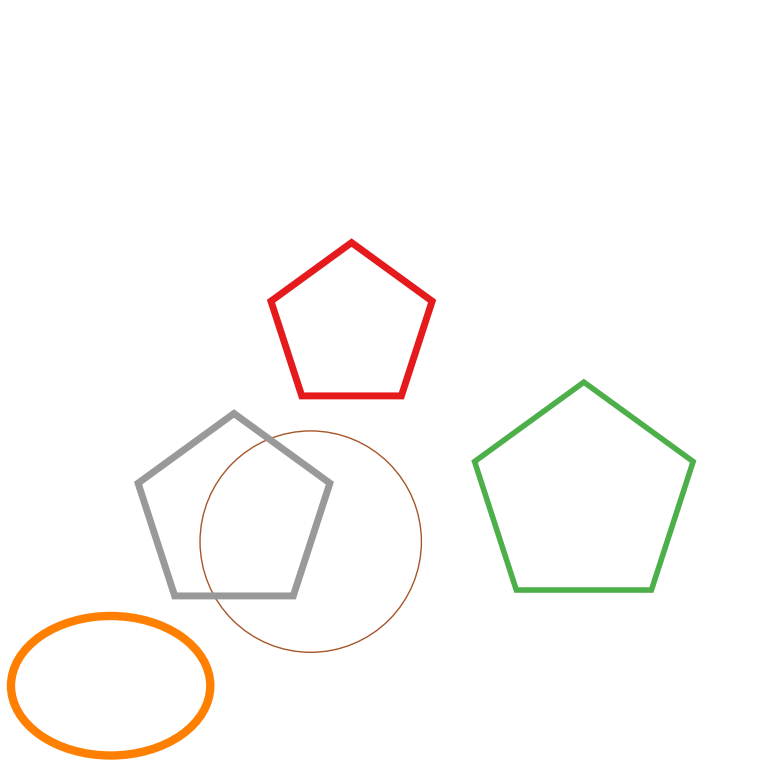[{"shape": "pentagon", "thickness": 2.5, "radius": 0.55, "center": [0.457, 0.575]}, {"shape": "pentagon", "thickness": 2, "radius": 0.75, "center": [0.758, 0.354]}, {"shape": "oval", "thickness": 3, "radius": 0.65, "center": [0.144, 0.109]}, {"shape": "circle", "thickness": 0.5, "radius": 0.72, "center": [0.404, 0.297]}, {"shape": "pentagon", "thickness": 2.5, "radius": 0.65, "center": [0.304, 0.332]}]